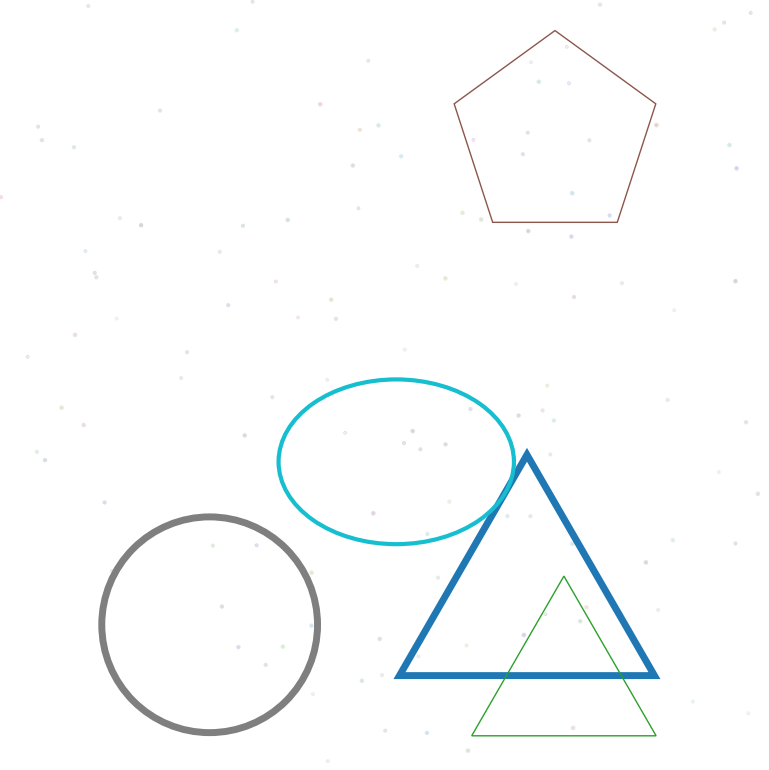[{"shape": "triangle", "thickness": 2.5, "radius": 0.96, "center": [0.684, 0.218]}, {"shape": "triangle", "thickness": 0.5, "radius": 0.69, "center": [0.732, 0.114]}, {"shape": "pentagon", "thickness": 0.5, "radius": 0.69, "center": [0.721, 0.823]}, {"shape": "circle", "thickness": 2.5, "radius": 0.7, "center": [0.272, 0.189]}, {"shape": "oval", "thickness": 1.5, "radius": 0.76, "center": [0.515, 0.4]}]